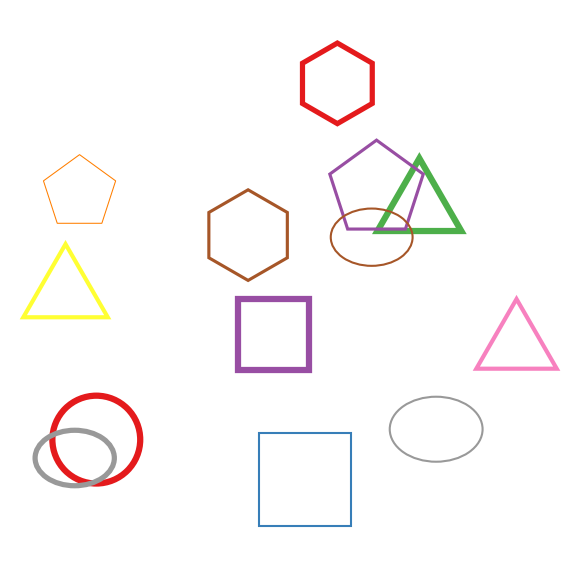[{"shape": "hexagon", "thickness": 2.5, "radius": 0.35, "center": [0.584, 0.855]}, {"shape": "circle", "thickness": 3, "radius": 0.38, "center": [0.167, 0.238]}, {"shape": "square", "thickness": 1, "radius": 0.4, "center": [0.528, 0.169]}, {"shape": "triangle", "thickness": 3, "radius": 0.42, "center": [0.726, 0.641]}, {"shape": "pentagon", "thickness": 1.5, "radius": 0.43, "center": [0.652, 0.671]}, {"shape": "square", "thickness": 3, "radius": 0.31, "center": [0.473, 0.42]}, {"shape": "pentagon", "thickness": 0.5, "radius": 0.33, "center": [0.138, 0.666]}, {"shape": "triangle", "thickness": 2, "radius": 0.42, "center": [0.113, 0.492]}, {"shape": "oval", "thickness": 1, "radius": 0.35, "center": [0.644, 0.588]}, {"shape": "hexagon", "thickness": 1.5, "radius": 0.39, "center": [0.43, 0.592]}, {"shape": "triangle", "thickness": 2, "radius": 0.4, "center": [0.894, 0.401]}, {"shape": "oval", "thickness": 2.5, "radius": 0.34, "center": [0.129, 0.206]}, {"shape": "oval", "thickness": 1, "radius": 0.4, "center": [0.755, 0.256]}]